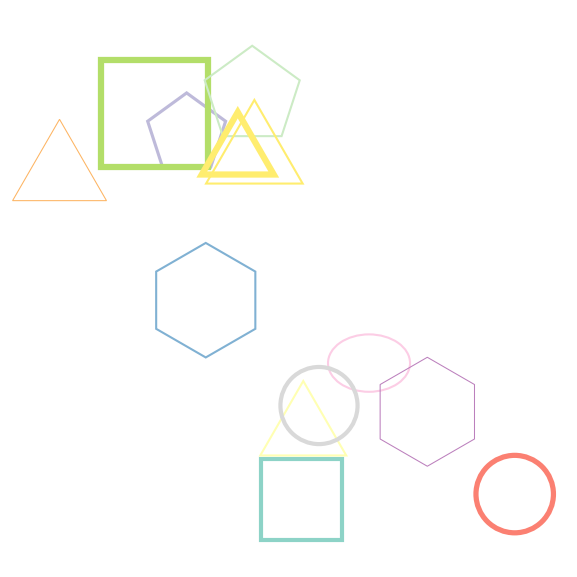[{"shape": "square", "thickness": 2, "radius": 0.35, "center": [0.521, 0.134]}, {"shape": "triangle", "thickness": 1, "radius": 0.43, "center": [0.525, 0.253]}, {"shape": "pentagon", "thickness": 1.5, "radius": 0.35, "center": [0.323, 0.767]}, {"shape": "circle", "thickness": 2.5, "radius": 0.34, "center": [0.891, 0.144]}, {"shape": "hexagon", "thickness": 1, "radius": 0.5, "center": [0.356, 0.479]}, {"shape": "triangle", "thickness": 0.5, "radius": 0.47, "center": [0.103, 0.699]}, {"shape": "square", "thickness": 3, "radius": 0.46, "center": [0.268, 0.802]}, {"shape": "oval", "thickness": 1, "radius": 0.36, "center": [0.639, 0.37]}, {"shape": "circle", "thickness": 2, "radius": 0.33, "center": [0.552, 0.297]}, {"shape": "hexagon", "thickness": 0.5, "radius": 0.47, "center": [0.74, 0.286]}, {"shape": "pentagon", "thickness": 1, "radius": 0.43, "center": [0.437, 0.833]}, {"shape": "triangle", "thickness": 3, "radius": 0.36, "center": [0.412, 0.733]}, {"shape": "triangle", "thickness": 1, "radius": 0.48, "center": [0.44, 0.73]}]